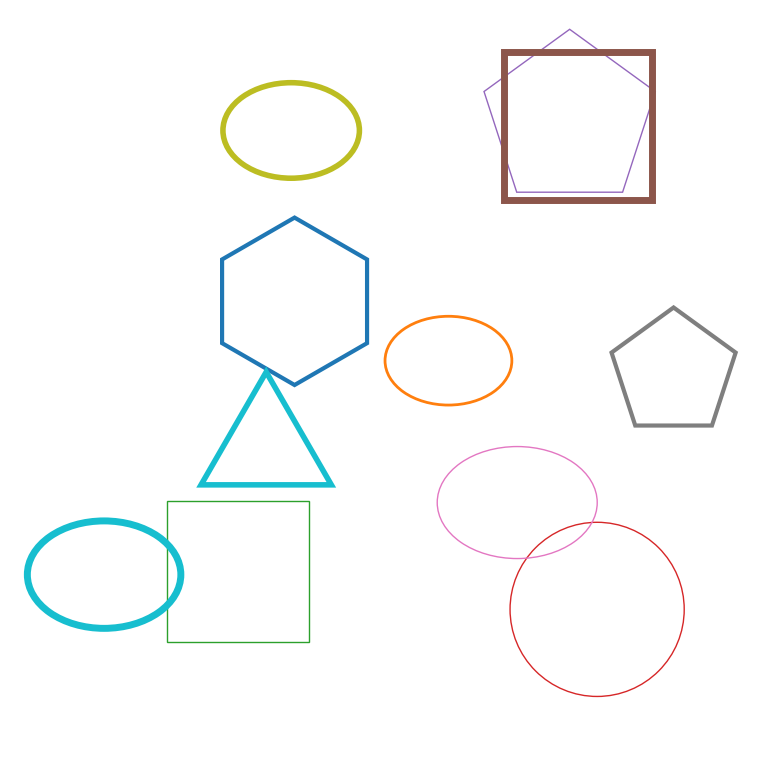[{"shape": "hexagon", "thickness": 1.5, "radius": 0.54, "center": [0.383, 0.609]}, {"shape": "oval", "thickness": 1, "radius": 0.41, "center": [0.582, 0.532]}, {"shape": "square", "thickness": 0.5, "radius": 0.46, "center": [0.309, 0.258]}, {"shape": "circle", "thickness": 0.5, "radius": 0.57, "center": [0.775, 0.209]}, {"shape": "pentagon", "thickness": 0.5, "radius": 0.58, "center": [0.74, 0.845]}, {"shape": "square", "thickness": 2.5, "radius": 0.48, "center": [0.751, 0.836]}, {"shape": "oval", "thickness": 0.5, "radius": 0.52, "center": [0.672, 0.347]}, {"shape": "pentagon", "thickness": 1.5, "radius": 0.42, "center": [0.875, 0.516]}, {"shape": "oval", "thickness": 2, "radius": 0.44, "center": [0.378, 0.831]}, {"shape": "triangle", "thickness": 2, "radius": 0.49, "center": [0.346, 0.419]}, {"shape": "oval", "thickness": 2.5, "radius": 0.5, "center": [0.135, 0.254]}]